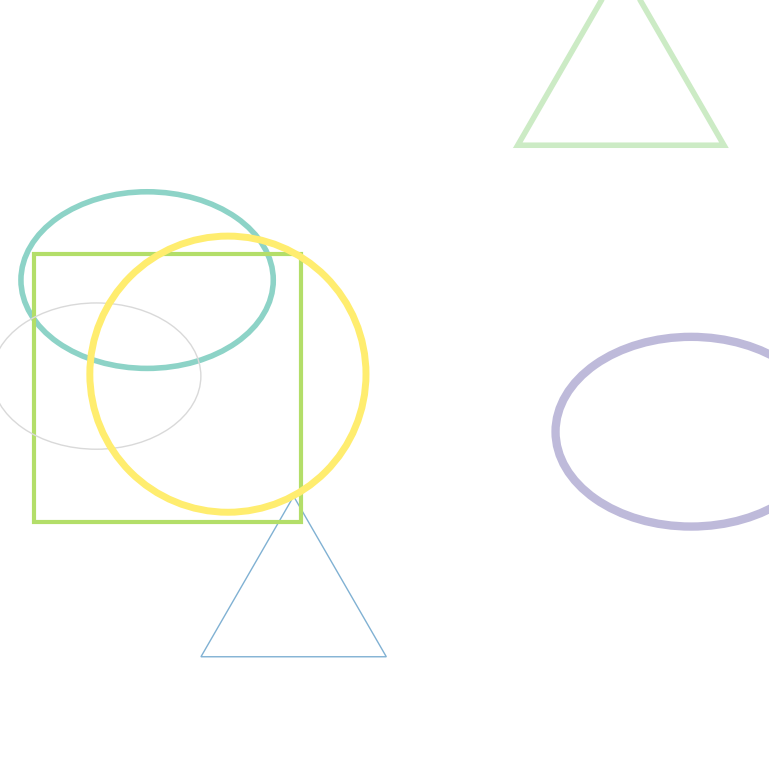[{"shape": "oval", "thickness": 2, "radius": 0.82, "center": [0.191, 0.636]}, {"shape": "oval", "thickness": 3, "radius": 0.88, "center": [0.897, 0.439]}, {"shape": "triangle", "thickness": 0.5, "radius": 0.69, "center": [0.381, 0.217]}, {"shape": "square", "thickness": 1.5, "radius": 0.87, "center": [0.218, 0.496]}, {"shape": "oval", "thickness": 0.5, "radius": 0.68, "center": [0.125, 0.512]}, {"shape": "triangle", "thickness": 2, "radius": 0.77, "center": [0.806, 0.889]}, {"shape": "circle", "thickness": 2.5, "radius": 0.9, "center": [0.296, 0.514]}]